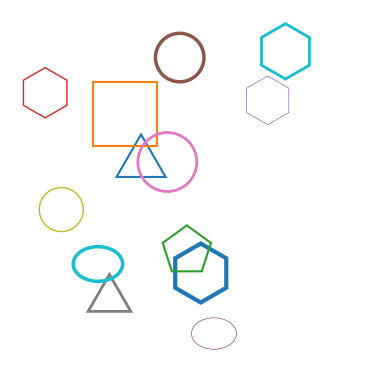[{"shape": "hexagon", "thickness": 3, "radius": 0.38, "center": [0.521, 0.291]}, {"shape": "triangle", "thickness": 1.5, "radius": 0.37, "center": [0.366, 0.577]}, {"shape": "square", "thickness": 1.5, "radius": 0.42, "center": [0.324, 0.703]}, {"shape": "pentagon", "thickness": 1.5, "radius": 0.33, "center": [0.485, 0.349]}, {"shape": "hexagon", "thickness": 1, "radius": 0.33, "center": [0.117, 0.759]}, {"shape": "hexagon", "thickness": 0.5, "radius": 0.32, "center": [0.695, 0.739]}, {"shape": "circle", "thickness": 2.5, "radius": 0.31, "center": [0.467, 0.851]}, {"shape": "oval", "thickness": 0.5, "radius": 0.29, "center": [0.556, 0.134]}, {"shape": "circle", "thickness": 2, "radius": 0.38, "center": [0.435, 0.579]}, {"shape": "triangle", "thickness": 2, "radius": 0.32, "center": [0.284, 0.223]}, {"shape": "circle", "thickness": 1, "radius": 0.29, "center": [0.159, 0.456]}, {"shape": "oval", "thickness": 2.5, "radius": 0.32, "center": [0.254, 0.314]}, {"shape": "hexagon", "thickness": 2, "radius": 0.36, "center": [0.741, 0.867]}]